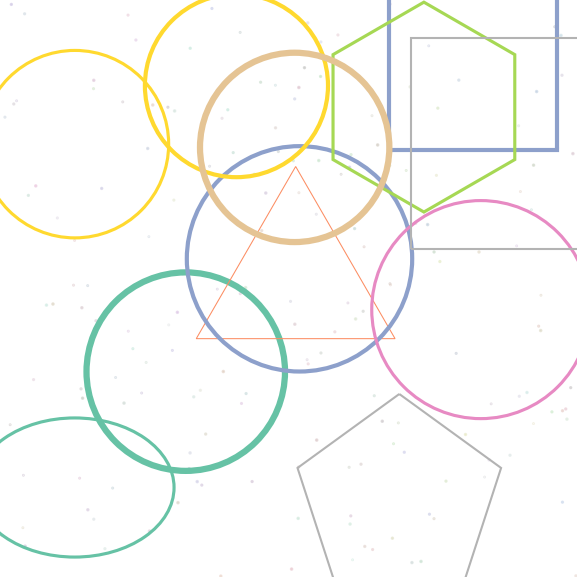[{"shape": "circle", "thickness": 3, "radius": 0.86, "center": [0.322, 0.356]}, {"shape": "oval", "thickness": 1.5, "radius": 0.86, "center": [0.129, 0.155]}, {"shape": "triangle", "thickness": 0.5, "radius": 0.99, "center": [0.512, 0.512]}, {"shape": "circle", "thickness": 2, "radius": 0.98, "center": [0.519, 0.551]}, {"shape": "square", "thickness": 2, "radius": 0.73, "center": [0.819, 0.885]}, {"shape": "circle", "thickness": 1.5, "radius": 0.94, "center": [0.832, 0.463]}, {"shape": "hexagon", "thickness": 1.5, "radius": 0.91, "center": [0.734, 0.814]}, {"shape": "circle", "thickness": 2, "radius": 0.79, "center": [0.409, 0.851]}, {"shape": "circle", "thickness": 1.5, "radius": 0.81, "center": [0.13, 0.75]}, {"shape": "circle", "thickness": 3, "radius": 0.82, "center": [0.51, 0.744]}, {"shape": "square", "thickness": 1, "radius": 0.91, "center": [0.894, 0.75]}, {"shape": "pentagon", "thickness": 1, "radius": 0.93, "center": [0.691, 0.132]}]